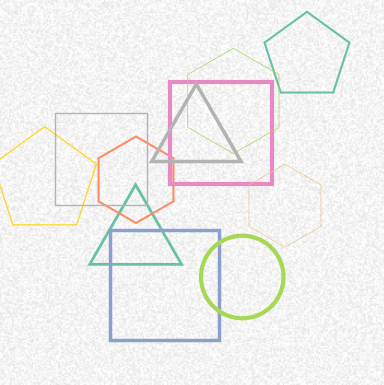[{"shape": "pentagon", "thickness": 1.5, "radius": 0.58, "center": [0.797, 0.853]}, {"shape": "triangle", "thickness": 2, "radius": 0.69, "center": [0.352, 0.382]}, {"shape": "hexagon", "thickness": 1.5, "radius": 0.56, "center": [0.353, 0.533]}, {"shape": "square", "thickness": 2.5, "radius": 0.71, "center": [0.427, 0.26]}, {"shape": "square", "thickness": 3, "radius": 0.66, "center": [0.574, 0.654]}, {"shape": "circle", "thickness": 3, "radius": 0.54, "center": [0.629, 0.281]}, {"shape": "hexagon", "thickness": 0.5, "radius": 0.68, "center": [0.606, 0.738]}, {"shape": "pentagon", "thickness": 1, "radius": 0.71, "center": [0.116, 0.53]}, {"shape": "hexagon", "thickness": 0.5, "radius": 0.54, "center": [0.74, 0.466]}, {"shape": "square", "thickness": 1, "radius": 0.6, "center": [0.262, 0.588]}, {"shape": "triangle", "thickness": 2.5, "radius": 0.67, "center": [0.51, 0.647]}]